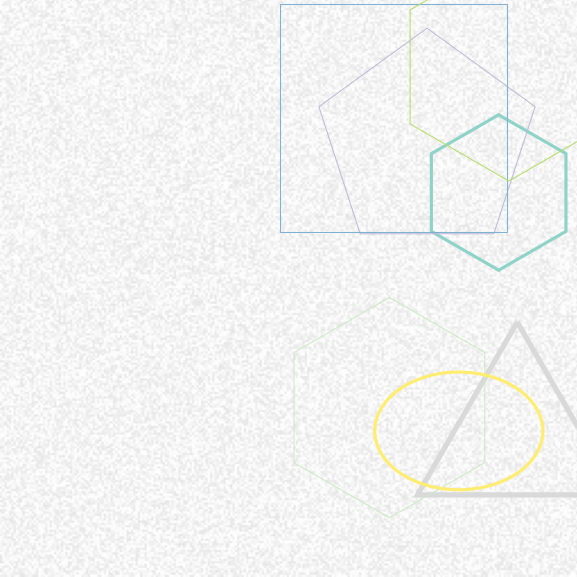[{"shape": "hexagon", "thickness": 1.5, "radius": 0.67, "center": [0.863, 0.666]}, {"shape": "pentagon", "thickness": 0.5, "radius": 0.98, "center": [0.739, 0.754]}, {"shape": "square", "thickness": 0.5, "radius": 0.99, "center": [0.681, 0.795]}, {"shape": "hexagon", "thickness": 0.5, "radius": 0.99, "center": [0.881, 0.883]}, {"shape": "triangle", "thickness": 2.5, "radius": 1.0, "center": [0.896, 0.242]}, {"shape": "hexagon", "thickness": 0.5, "radius": 0.95, "center": [0.674, 0.293]}, {"shape": "oval", "thickness": 1.5, "radius": 0.73, "center": [0.794, 0.253]}]